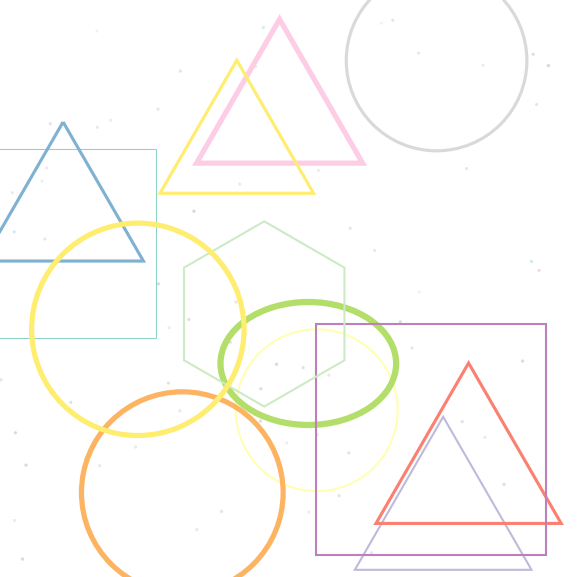[{"shape": "square", "thickness": 0.5, "radius": 0.82, "center": [0.107, 0.577]}, {"shape": "circle", "thickness": 1, "radius": 0.7, "center": [0.548, 0.289]}, {"shape": "triangle", "thickness": 1, "radius": 0.88, "center": [0.767, 0.101]}, {"shape": "triangle", "thickness": 1.5, "radius": 0.93, "center": [0.811, 0.185]}, {"shape": "triangle", "thickness": 1.5, "radius": 0.8, "center": [0.109, 0.627]}, {"shape": "circle", "thickness": 2.5, "radius": 0.87, "center": [0.316, 0.146]}, {"shape": "oval", "thickness": 3, "radius": 0.76, "center": [0.534, 0.37]}, {"shape": "triangle", "thickness": 2.5, "radius": 0.83, "center": [0.484, 0.8]}, {"shape": "circle", "thickness": 1.5, "radius": 0.78, "center": [0.756, 0.894]}, {"shape": "square", "thickness": 1, "radius": 1.0, "center": [0.746, 0.238]}, {"shape": "hexagon", "thickness": 1, "radius": 0.8, "center": [0.458, 0.455]}, {"shape": "circle", "thickness": 2.5, "radius": 0.92, "center": [0.239, 0.429]}, {"shape": "triangle", "thickness": 1.5, "radius": 0.77, "center": [0.41, 0.741]}]